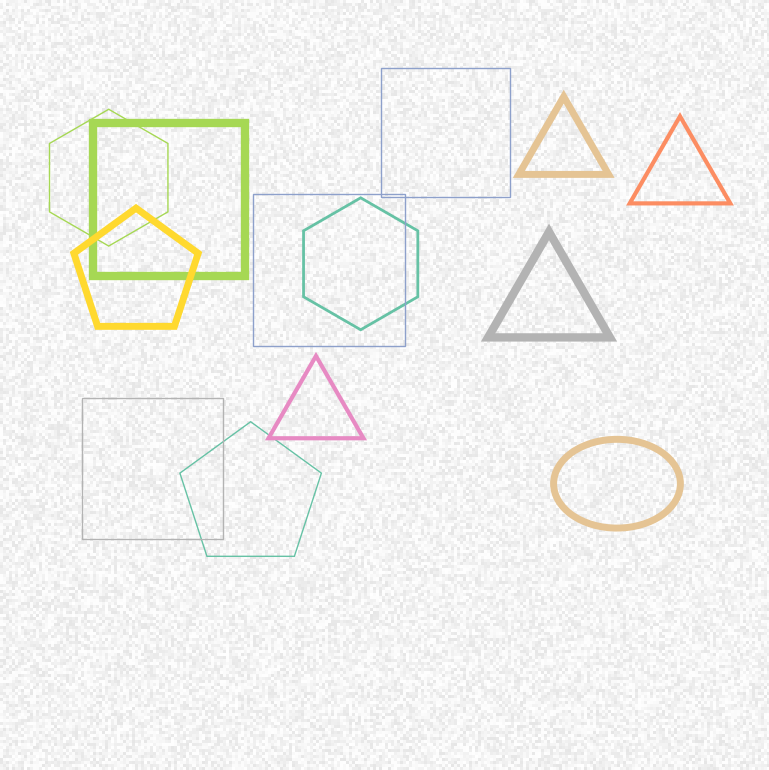[{"shape": "hexagon", "thickness": 1, "radius": 0.43, "center": [0.468, 0.657]}, {"shape": "pentagon", "thickness": 0.5, "radius": 0.48, "center": [0.326, 0.356]}, {"shape": "triangle", "thickness": 1.5, "radius": 0.38, "center": [0.883, 0.774]}, {"shape": "square", "thickness": 0.5, "radius": 0.42, "center": [0.578, 0.828]}, {"shape": "square", "thickness": 0.5, "radius": 0.49, "center": [0.427, 0.65]}, {"shape": "triangle", "thickness": 1.5, "radius": 0.36, "center": [0.41, 0.466]}, {"shape": "hexagon", "thickness": 0.5, "radius": 0.44, "center": [0.141, 0.769]}, {"shape": "square", "thickness": 3, "radius": 0.49, "center": [0.219, 0.741]}, {"shape": "pentagon", "thickness": 2.5, "radius": 0.42, "center": [0.177, 0.645]}, {"shape": "oval", "thickness": 2.5, "radius": 0.41, "center": [0.801, 0.372]}, {"shape": "triangle", "thickness": 2.5, "radius": 0.34, "center": [0.732, 0.807]}, {"shape": "triangle", "thickness": 3, "radius": 0.46, "center": [0.713, 0.607]}, {"shape": "square", "thickness": 0.5, "radius": 0.46, "center": [0.199, 0.392]}]